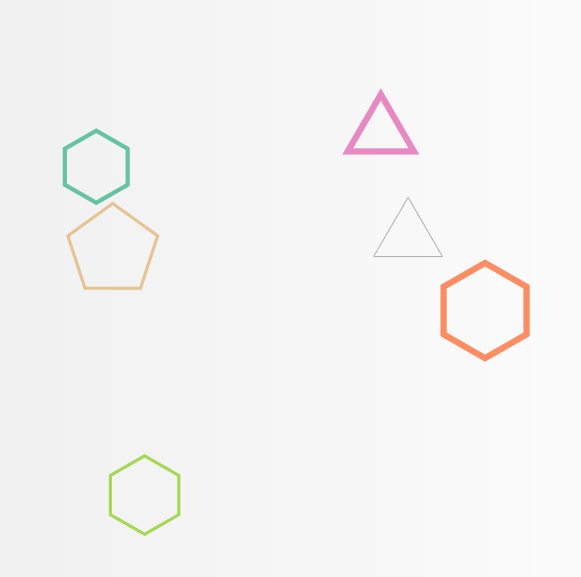[{"shape": "hexagon", "thickness": 2, "radius": 0.31, "center": [0.166, 0.71]}, {"shape": "hexagon", "thickness": 3, "radius": 0.41, "center": [0.835, 0.461]}, {"shape": "triangle", "thickness": 3, "radius": 0.33, "center": [0.655, 0.77]}, {"shape": "hexagon", "thickness": 1.5, "radius": 0.34, "center": [0.249, 0.142]}, {"shape": "pentagon", "thickness": 1.5, "radius": 0.41, "center": [0.194, 0.566]}, {"shape": "triangle", "thickness": 0.5, "radius": 0.34, "center": [0.702, 0.589]}]